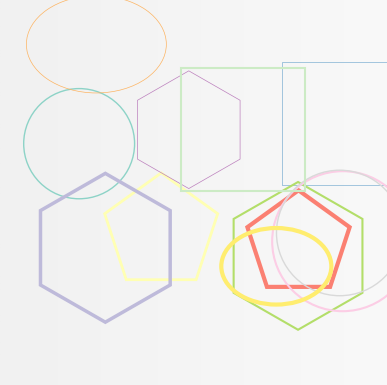[{"shape": "circle", "thickness": 1, "radius": 0.72, "center": [0.204, 0.627]}, {"shape": "pentagon", "thickness": 2, "radius": 0.77, "center": [0.416, 0.398]}, {"shape": "hexagon", "thickness": 2.5, "radius": 0.97, "center": [0.272, 0.356]}, {"shape": "pentagon", "thickness": 3, "radius": 0.69, "center": [0.77, 0.367]}, {"shape": "square", "thickness": 0.5, "radius": 0.8, "center": [0.887, 0.679]}, {"shape": "oval", "thickness": 0.5, "radius": 0.9, "center": [0.249, 0.885]}, {"shape": "hexagon", "thickness": 1.5, "radius": 0.96, "center": [0.769, 0.335]}, {"shape": "circle", "thickness": 1.5, "radius": 0.91, "center": [0.884, 0.373]}, {"shape": "circle", "thickness": 1, "radius": 0.82, "center": [0.877, 0.395]}, {"shape": "hexagon", "thickness": 0.5, "radius": 0.76, "center": [0.487, 0.663]}, {"shape": "square", "thickness": 1.5, "radius": 0.8, "center": [0.627, 0.664]}, {"shape": "oval", "thickness": 3, "radius": 0.71, "center": [0.713, 0.308]}]